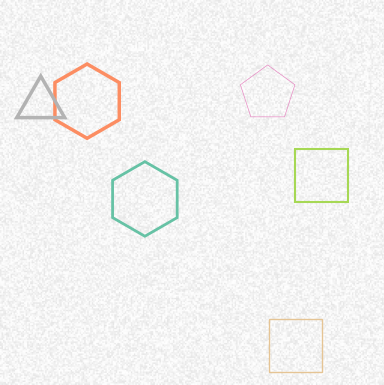[{"shape": "hexagon", "thickness": 2, "radius": 0.48, "center": [0.376, 0.483]}, {"shape": "hexagon", "thickness": 2.5, "radius": 0.48, "center": [0.226, 0.737]}, {"shape": "pentagon", "thickness": 0.5, "radius": 0.37, "center": [0.695, 0.757]}, {"shape": "square", "thickness": 1.5, "radius": 0.34, "center": [0.836, 0.545]}, {"shape": "square", "thickness": 1, "radius": 0.34, "center": [0.767, 0.102]}, {"shape": "triangle", "thickness": 2.5, "radius": 0.36, "center": [0.106, 0.73]}]